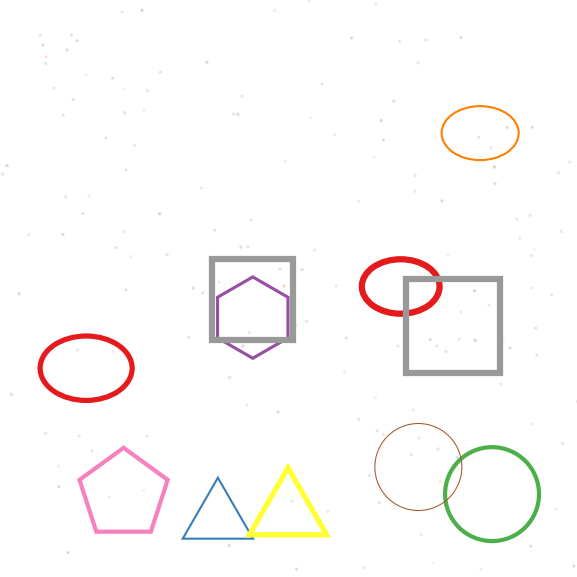[{"shape": "oval", "thickness": 2.5, "radius": 0.4, "center": [0.149, 0.362]}, {"shape": "oval", "thickness": 3, "radius": 0.34, "center": [0.694, 0.503]}, {"shape": "triangle", "thickness": 1, "radius": 0.35, "center": [0.377, 0.102]}, {"shape": "circle", "thickness": 2, "radius": 0.41, "center": [0.852, 0.144]}, {"shape": "hexagon", "thickness": 1.5, "radius": 0.35, "center": [0.438, 0.449]}, {"shape": "oval", "thickness": 1, "radius": 0.33, "center": [0.831, 0.769]}, {"shape": "triangle", "thickness": 2.5, "radius": 0.39, "center": [0.499, 0.112]}, {"shape": "circle", "thickness": 0.5, "radius": 0.38, "center": [0.724, 0.19]}, {"shape": "pentagon", "thickness": 2, "radius": 0.4, "center": [0.214, 0.143]}, {"shape": "square", "thickness": 3, "radius": 0.35, "center": [0.437, 0.481]}, {"shape": "square", "thickness": 3, "radius": 0.41, "center": [0.784, 0.435]}]